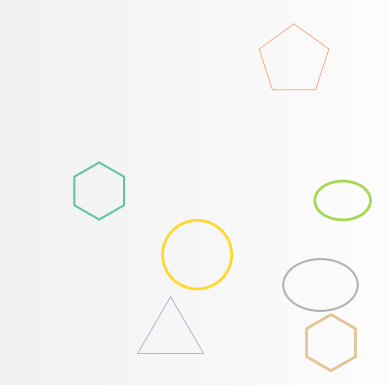[{"shape": "hexagon", "thickness": 1.5, "radius": 0.37, "center": [0.256, 0.504]}, {"shape": "pentagon", "thickness": 0.5, "radius": 0.47, "center": [0.759, 0.843]}, {"shape": "triangle", "thickness": 0.5, "radius": 0.49, "center": [0.44, 0.131]}, {"shape": "oval", "thickness": 2, "radius": 0.36, "center": [0.884, 0.479]}, {"shape": "circle", "thickness": 2, "radius": 0.45, "center": [0.509, 0.339]}, {"shape": "hexagon", "thickness": 2, "radius": 0.36, "center": [0.854, 0.11]}, {"shape": "oval", "thickness": 1.5, "radius": 0.48, "center": [0.827, 0.26]}]